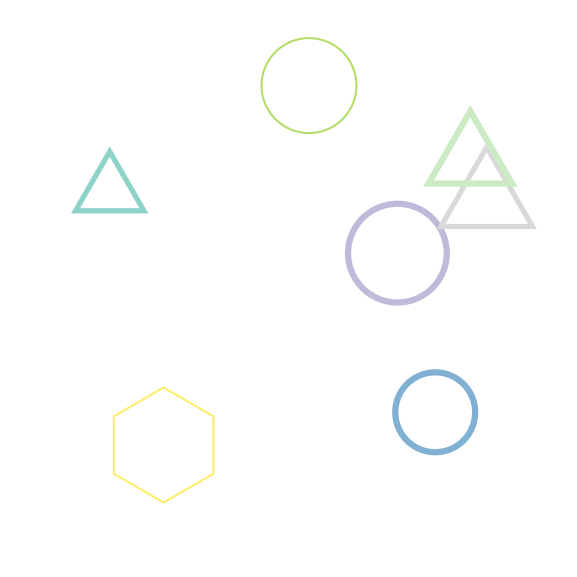[{"shape": "triangle", "thickness": 2.5, "radius": 0.34, "center": [0.19, 0.668]}, {"shape": "circle", "thickness": 3, "radius": 0.43, "center": [0.688, 0.561]}, {"shape": "circle", "thickness": 3, "radius": 0.35, "center": [0.754, 0.285]}, {"shape": "circle", "thickness": 1, "radius": 0.41, "center": [0.535, 0.851]}, {"shape": "triangle", "thickness": 2.5, "radius": 0.46, "center": [0.843, 0.653]}, {"shape": "triangle", "thickness": 3, "radius": 0.42, "center": [0.814, 0.723]}, {"shape": "hexagon", "thickness": 1, "radius": 0.5, "center": [0.283, 0.229]}]